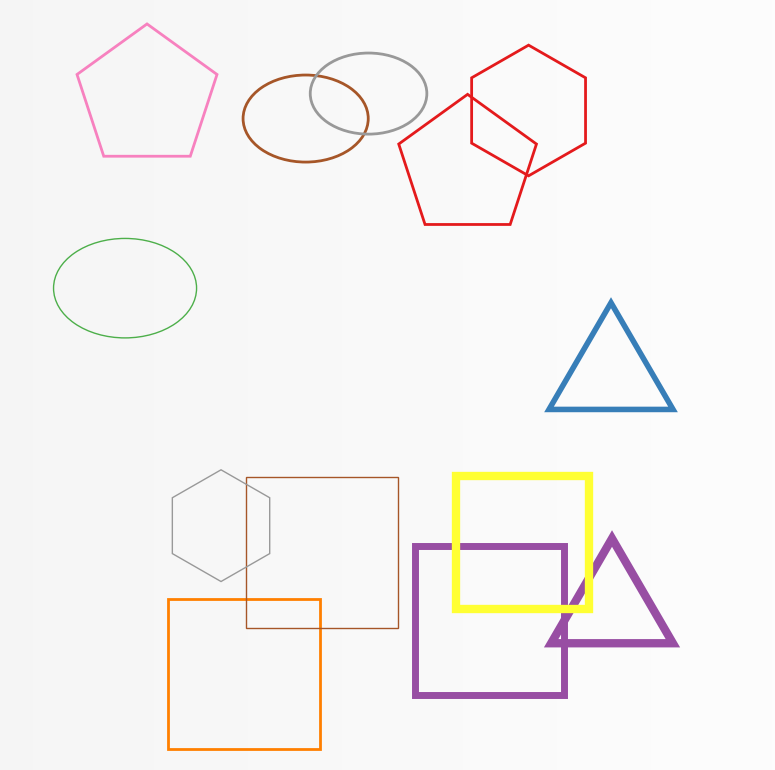[{"shape": "pentagon", "thickness": 1, "radius": 0.47, "center": [0.603, 0.784]}, {"shape": "hexagon", "thickness": 1, "radius": 0.42, "center": [0.682, 0.857]}, {"shape": "triangle", "thickness": 2, "radius": 0.46, "center": [0.788, 0.514]}, {"shape": "oval", "thickness": 0.5, "radius": 0.46, "center": [0.161, 0.626]}, {"shape": "triangle", "thickness": 3, "radius": 0.45, "center": [0.79, 0.21]}, {"shape": "square", "thickness": 2.5, "radius": 0.48, "center": [0.632, 0.194]}, {"shape": "square", "thickness": 1, "radius": 0.49, "center": [0.315, 0.125]}, {"shape": "square", "thickness": 3, "radius": 0.43, "center": [0.674, 0.295]}, {"shape": "oval", "thickness": 1, "radius": 0.4, "center": [0.394, 0.846]}, {"shape": "square", "thickness": 0.5, "radius": 0.49, "center": [0.416, 0.282]}, {"shape": "pentagon", "thickness": 1, "radius": 0.47, "center": [0.19, 0.874]}, {"shape": "hexagon", "thickness": 0.5, "radius": 0.36, "center": [0.285, 0.317]}, {"shape": "oval", "thickness": 1, "radius": 0.38, "center": [0.476, 0.878]}]